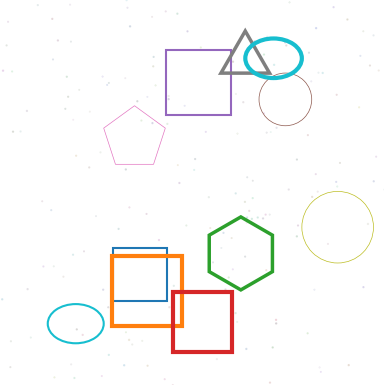[{"shape": "square", "thickness": 1.5, "radius": 0.35, "center": [0.364, 0.287]}, {"shape": "square", "thickness": 3, "radius": 0.45, "center": [0.382, 0.244]}, {"shape": "hexagon", "thickness": 2.5, "radius": 0.47, "center": [0.626, 0.342]}, {"shape": "square", "thickness": 3, "radius": 0.39, "center": [0.526, 0.164]}, {"shape": "square", "thickness": 1.5, "radius": 0.42, "center": [0.515, 0.785]}, {"shape": "circle", "thickness": 0.5, "radius": 0.34, "center": [0.741, 0.742]}, {"shape": "pentagon", "thickness": 0.5, "radius": 0.42, "center": [0.349, 0.641]}, {"shape": "triangle", "thickness": 2.5, "radius": 0.36, "center": [0.637, 0.847]}, {"shape": "circle", "thickness": 0.5, "radius": 0.46, "center": [0.877, 0.41]}, {"shape": "oval", "thickness": 3, "radius": 0.37, "center": [0.711, 0.849]}, {"shape": "oval", "thickness": 1.5, "radius": 0.36, "center": [0.197, 0.159]}]